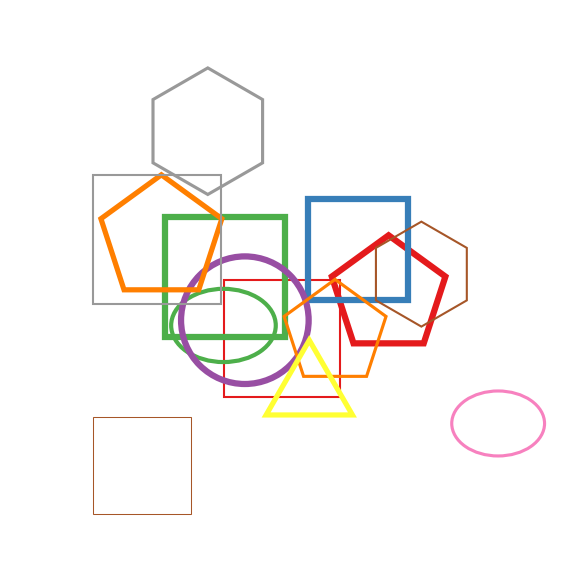[{"shape": "pentagon", "thickness": 3, "radius": 0.52, "center": [0.673, 0.488]}, {"shape": "square", "thickness": 1, "radius": 0.51, "center": [0.488, 0.414]}, {"shape": "square", "thickness": 3, "radius": 0.43, "center": [0.62, 0.567]}, {"shape": "square", "thickness": 3, "radius": 0.52, "center": [0.39, 0.519]}, {"shape": "oval", "thickness": 2, "radius": 0.45, "center": [0.387, 0.436]}, {"shape": "circle", "thickness": 3, "radius": 0.55, "center": [0.424, 0.445]}, {"shape": "pentagon", "thickness": 1.5, "radius": 0.46, "center": [0.58, 0.423]}, {"shape": "pentagon", "thickness": 2.5, "radius": 0.55, "center": [0.279, 0.586]}, {"shape": "triangle", "thickness": 2.5, "radius": 0.43, "center": [0.536, 0.324]}, {"shape": "hexagon", "thickness": 1, "radius": 0.45, "center": [0.73, 0.524]}, {"shape": "square", "thickness": 0.5, "radius": 0.42, "center": [0.245, 0.193]}, {"shape": "oval", "thickness": 1.5, "radius": 0.4, "center": [0.863, 0.266]}, {"shape": "hexagon", "thickness": 1.5, "radius": 0.55, "center": [0.36, 0.772]}, {"shape": "square", "thickness": 1, "radius": 0.56, "center": [0.272, 0.585]}]